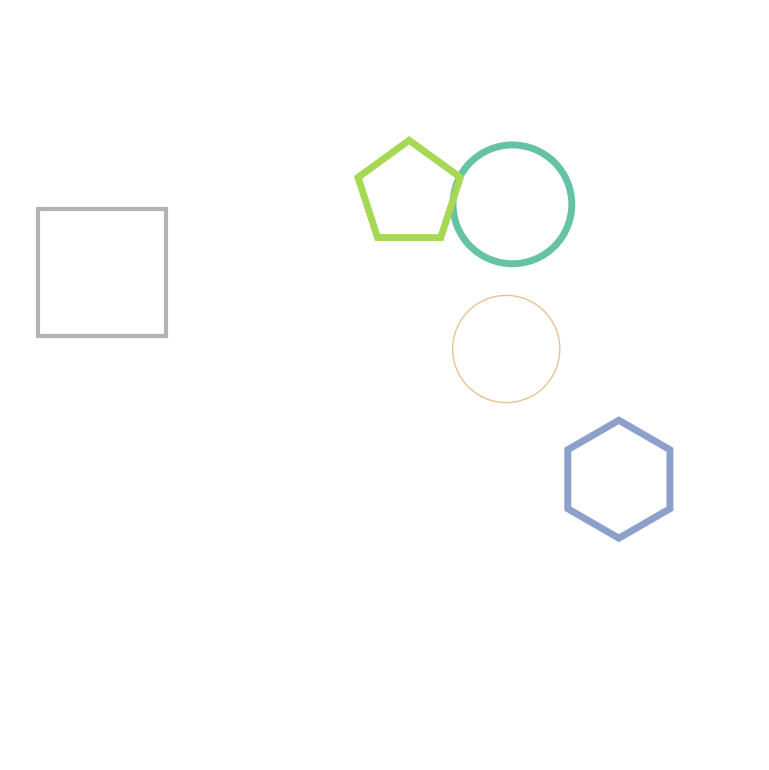[{"shape": "circle", "thickness": 2.5, "radius": 0.39, "center": [0.665, 0.735]}, {"shape": "hexagon", "thickness": 2.5, "radius": 0.38, "center": [0.804, 0.378]}, {"shape": "pentagon", "thickness": 2.5, "radius": 0.35, "center": [0.531, 0.748]}, {"shape": "circle", "thickness": 0.5, "radius": 0.35, "center": [0.657, 0.547]}, {"shape": "square", "thickness": 1.5, "radius": 0.41, "center": [0.133, 0.646]}]